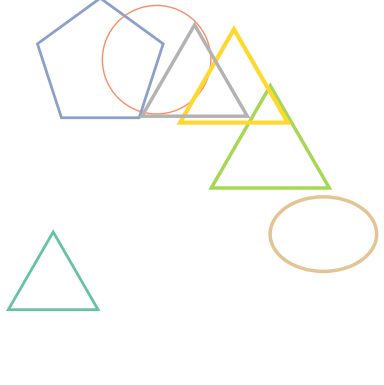[{"shape": "triangle", "thickness": 2, "radius": 0.67, "center": [0.138, 0.263]}, {"shape": "circle", "thickness": 1, "radius": 0.7, "center": [0.407, 0.845]}, {"shape": "pentagon", "thickness": 2, "radius": 0.86, "center": [0.261, 0.833]}, {"shape": "triangle", "thickness": 2.5, "radius": 0.88, "center": [0.702, 0.6]}, {"shape": "triangle", "thickness": 3, "radius": 0.81, "center": [0.608, 0.762]}, {"shape": "oval", "thickness": 2.5, "radius": 0.69, "center": [0.84, 0.392]}, {"shape": "triangle", "thickness": 2.5, "radius": 0.79, "center": [0.505, 0.777]}]